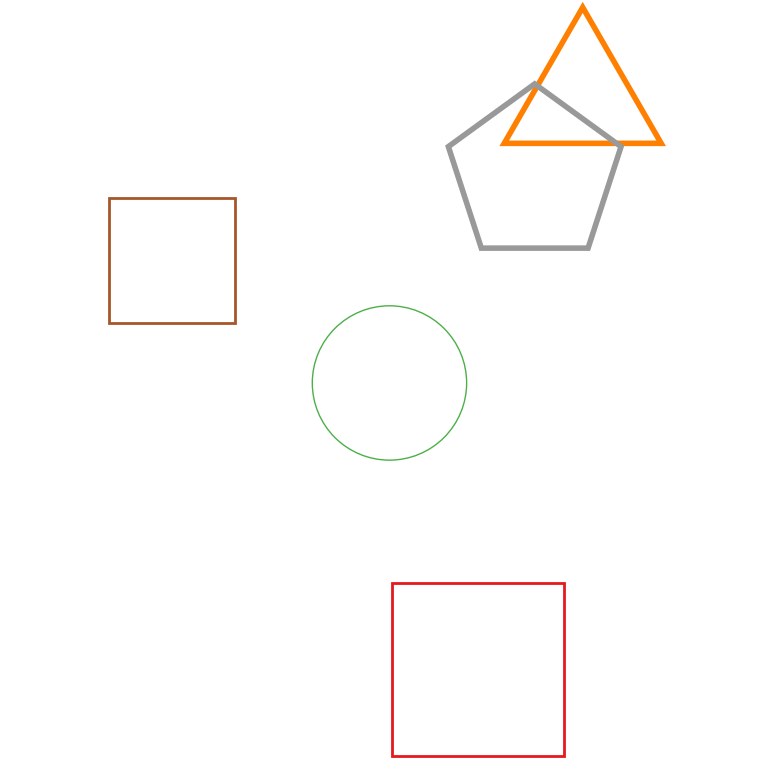[{"shape": "square", "thickness": 1, "radius": 0.56, "center": [0.62, 0.13]}, {"shape": "circle", "thickness": 0.5, "radius": 0.5, "center": [0.506, 0.503]}, {"shape": "triangle", "thickness": 2, "radius": 0.59, "center": [0.757, 0.873]}, {"shape": "square", "thickness": 1, "radius": 0.41, "center": [0.223, 0.662]}, {"shape": "pentagon", "thickness": 2, "radius": 0.59, "center": [0.694, 0.773]}]